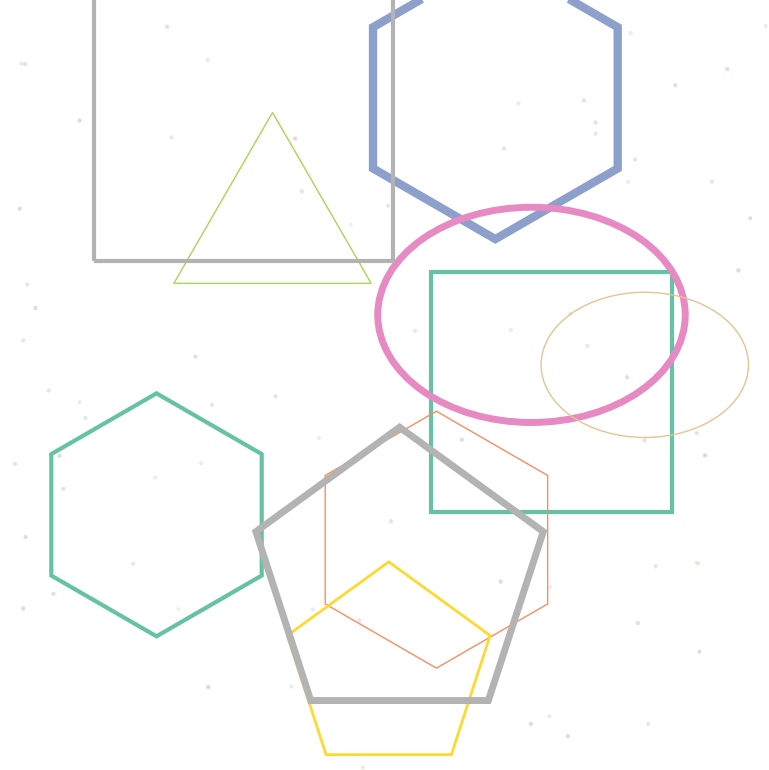[{"shape": "square", "thickness": 1.5, "radius": 0.78, "center": [0.716, 0.491]}, {"shape": "hexagon", "thickness": 1.5, "radius": 0.79, "center": [0.203, 0.331]}, {"shape": "hexagon", "thickness": 0.5, "radius": 0.83, "center": [0.567, 0.299]}, {"shape": "hexagon", "thickness": 3, "radius": 0.92, "center": [0.643, 0.873]}, {"shape": "oval", "thickness": 2.5, "radius": 1.0, "center": [0.69, 0.591]}, {"shape": "triangle", "thickness": 0.5, "radius": 0.74, "center": [0.354, 0.706]}, {"shape": "pentagon", "thickness": 1, "radius": 0.69, "center": [0.505, 0.132]}, {"shape": "oval", "thickness": 0.5, "radius": 0.67, "center": [0.837, 0.526]}, {"shape": "pentagon", "thickness": 2.5, "radius": 0.98, "center": [0.519, 0.249]}, {"shape": "square", "thickness": 1.5, "radius": 0.97, "center": [0.316, 0.856]}]